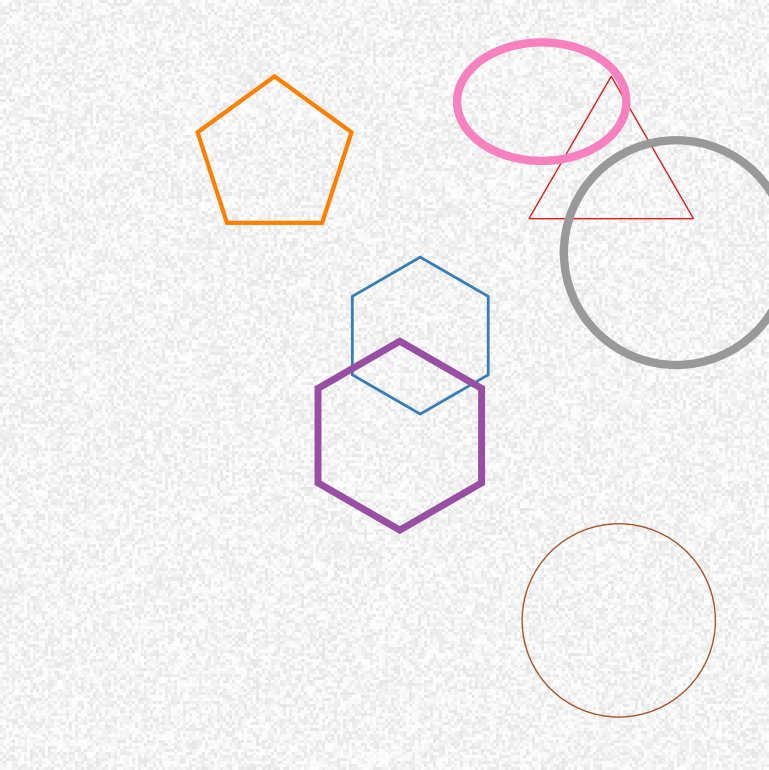[{"shape": "triangle", "thickness": 0.5, "radius": 0.62, "center": [0.794, 0.778]}, {"shape": "hexagon", "thickness": 1, "radius": 0.51, "center": [0.546, 0.564]}, {"shape": "hexagon", "thickness": 2.5, "radius": 0.61, "center": [0.519, 0.434]}, {"shape": "pentagon", "thickness": 1.5, "radius": 0.53, "center": [0.357, 0.796]}, {"shape": "circle", "thickness": 0.5, "radius": 0.63, "center": [0.804, 0.194]}, {"shape": "oval", "thickness": 3, "radius": 0.55, "center": [0.704, 0.868]}, {"shape": "circle", "thickness": 3, "radius": 0.73, "center": [0.878, 0.672]}]